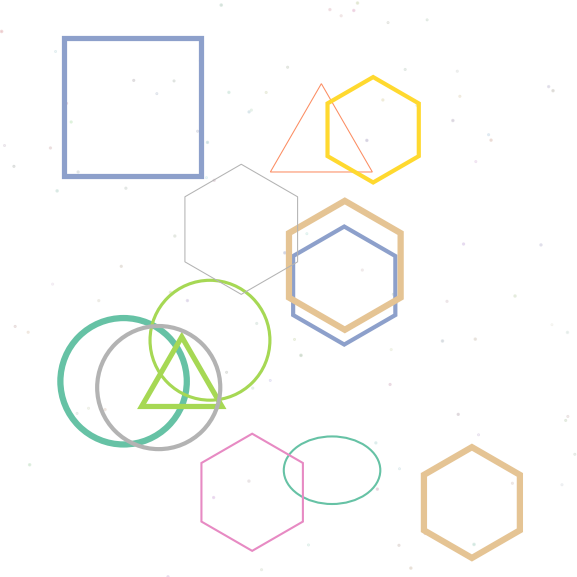[{"shape": "circle", "thickness": 3, "radius": 0.55, "center": [0.214, 0.339]}, {"shape": "oval", "thickness": 1, "radius": 0.42, "center": [0.575, 0.185]}, {"shape": "triangle", "thickness": 0.5, "radius": 0.51, "center": [0.556, 0.752]}, {"shape": "square", "thickness": 2.5, "radius": 0.59, "center": [0.23, 0.814]}, {"shape": "hexagon", "thickness": 2, "radius": 0.51, "center": [0.596, 0.505]}, {"shape": "hexagon", "thickness": 1, "radius": 0.51, "center": [0.437, 0.147]}, {"shape": "circle", "thickness": 1.5, "radius": 0.52, "center": [0.364, 0.41]}, {"shape": "triangle", "thickness": 2.5, "radius": 0.4, "center": [0.315, 0.335]}, {"shape": "hexagon", "thickness": 2, "radius": 0.46, "center": [0.646, 0.774]}, {"shape": "hexagon", "thickness": 3, "radius": 0.56, "center": [0.597, 0.54]}, {"shape": "hexagon", "thickness": 3, "radius": 0.48, "center": [0.817, 0.129]}, {"shape": "circle", "thickness": 2, "radius": 0.53, "center": [0.275, 0.328]}, {"shape": "hexagon", "thickness": 0.5, "radius": 0.56, "center": [0.418, 0.602]}]